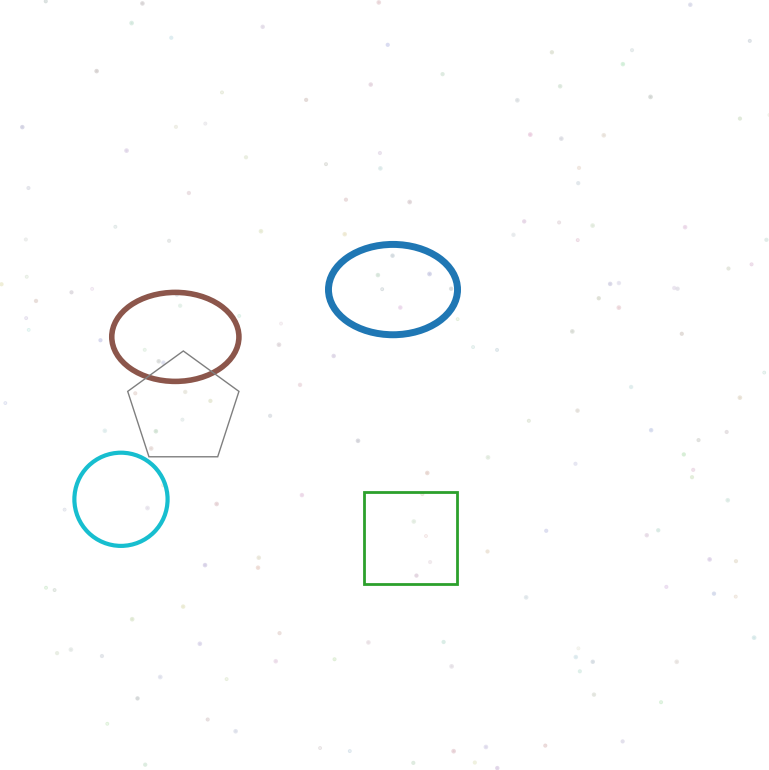[{"shape": "oval", "thickness": 2.5, "radius": 0.42, "center": [0.51, 0.624]}, {"shape": "square", "thickness": 1, "radius": 0.3, "center": [0.533, 0.301]}, {"shape": "oval", "thickness": 2, "radius": 0.41, "center": [0.228, 0.562]}, {"shape": "pentagon", "thickness": 0.5, "radius": 0.38, "center": [0.238, 0.468]}, {"shape": "circle", "thickness": 1.5, "radius": 0.3, "center": [0.157, 0.352]}]